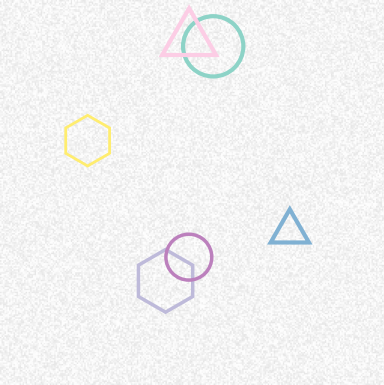[{"shape": "circle", "thickness": 3, "radius": 0.39, "center": [0.554, 0.88]}, {"shape": "hexagon", "thickness": 2.5, "radius": 0.41, "center": [0.43, 0.27]}, {"shape": "triangle", "thickness": 3, "radius": 0.29, "center": [0.753, 0.399]}, {"shape": "triangle", "thickness": 3, "radius": 0.4, "center": [0.491, 0.898]}, {"shape": "circle", "thickness": 2.5, "radius": 0.3, "center": [0.491, 0.332]}, {"shape": "hexagon", "thickness": 2, "radius": 0.33, "center": [0.228, 0.635]}]